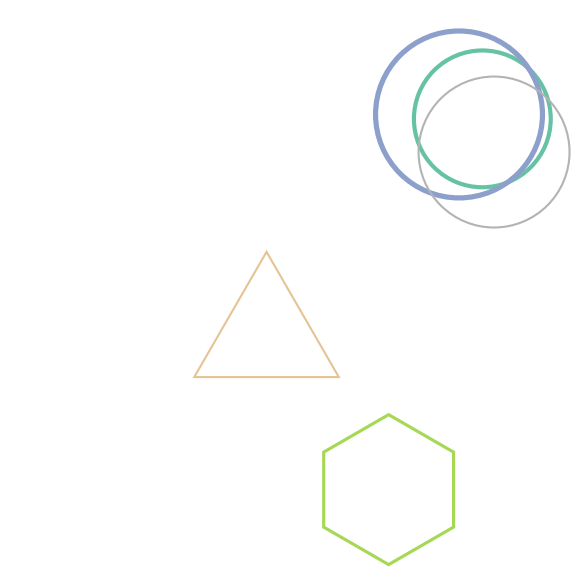[{"shape": "circle", "thickness": 2, "radius": 0.59, "center": [0.835, 0.793]}, {"shape": "circle", "thickness": 2.5, "radius": 0.72, "center": [0.795, 0.801]}, {"shape": "hexagon", "thickness": 1.5, "radius": 0.65, "center": [0.673, 0.151]}, {"shape": "triangle", "thickness": 1, "radius": 0.72, "center": [0.462, 0.418]}, {"shape": "circle", "thickness": 1, "radius": 0.65, "center": [0.856, 0.736]}]